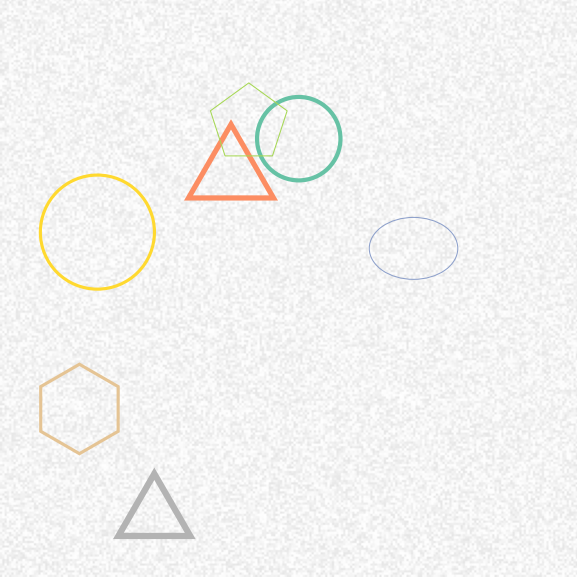[{"shape": "circle", "thickness": 2, "radius": 0.36, "center": [0.517, 0.759]}, {"shape": "triangle", "thickness": 2.5, "radius": 0.42, "center": [0.4, 0.699]}, {"shape": "oval", "thickness": 0.5, "radius": 0.38, "center": [0.716, 0.569]}, {"shape": "pentagon", "thickness": 0.5, "radius": 0.35, "center": [0.431, 0.786]}, {"shape": "circle", "thickness": 1.5, "radius": 0.49, "center": [0.169, 0.597]}, {"shape": "hexagon", "thickness": 1.5, "radius": 0.39, "center": [0.138, 0.291]}, {"shape": "triangle", "thickness": 3, "radius": 0.36, "center": [0.267, 0.107]}]